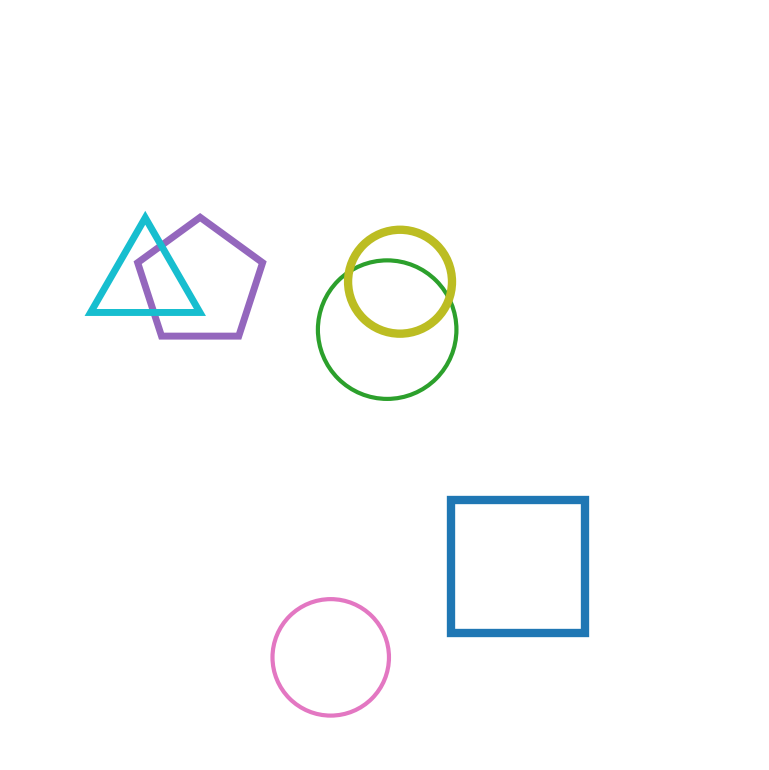[{"shape": "square", "thickness": 3, "radius": 0.43, "center": [0.673, 0.264]}, {"shape": "circle", "thickness": 1.5, "radius": 0.45, "center": [0.503, 0.572]}, {"shape": "pentagon", "thickness": 2.5, "radius": 0.43, "center": [0.26, 0.632]}, {"shape": "circle", "thickness": 1.5, "radius": 0.38, "center": [0.43, 0.146]}, {"shape": "circle", "thickness": 3, "radius": 0.34, "center": [0.52, 0.634]}, {"shape": "triangle", "thickness": 2.5, "radius": 0.41, "center": [0.189, 0.635]}]